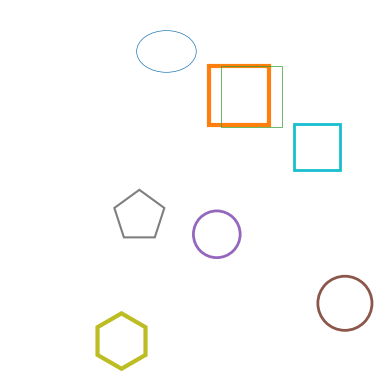[{"shape": "oval", "thickness": 0.5, "radius": 0.39, "center": [0.432, 0.866]}, {"shape": "square", "thickness": 3, "radius": 0.39, "center": [0.621, 0.752]}, {"shape": "square", "thickness": 0.5, "radius": 0.4, "center": [0.654, 0.749]}, {"shape": "circle", "thickness": 2, "radius": 0.3, "center": [0.563, 0.391]}, {"shape": "circle", "thickness": 2, "radius": 0.35, "center": [0.896, 0.212]}, {"shape": "pentagon", "thickness": 1.5, "radius": 0.34, "center": [0.362, 0.439]}, {"shape": "hexagon", "thickness": 3, "radius": 0.36, "center": [0.316, 0.114]}, {"shape": "square", "thickness": 2, "radius": 0.3, "center": [0.823, 0.618]}]